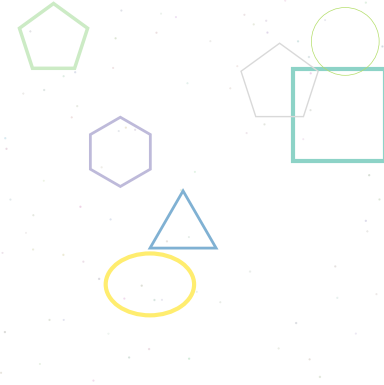[{"shape": "square", "thickness": 3, "radius": 0.6, "center": [0.88, 0.702]}, {"shape": "hexagon", "thickness": 2, "radius": 0.45, "center": [0.313, 0.606]}, {"shape": "triangle", "thickness": 2, "radius": 0.5, "center": [0.475, 0.405]}, {"shape": "circle", "thickness": 0.5, "radius": 0.44, "center": [0.897, 0.892]}, {"shape": "pentagon", "thickness": 1, "radius": 0.53, "center": [0.726, 0.782]}, {"shape": "pentagon", "thickness": 2.5, "radius": 0.47, "center": [0.139, 0.898]}, {"shape": "oval", "thickness": 3, "radius": 0.57, "center": [0.389, 0.261]}]